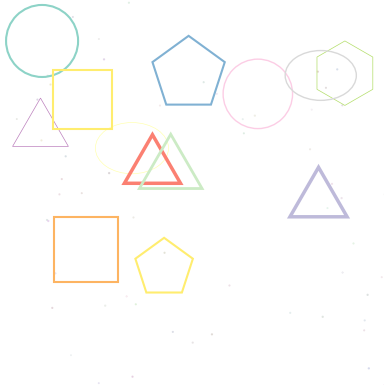[{"shape": "circle", "thickness": 1.5, "radius": 0.47, "center": [0.109, 0.894]}, {"shape": "oval", "thickness": 0.5, "radius": 0.48, "center": [0.343, 0.615]}, {"shape": "triangle", "thickness": 2.5, "radius": 0.43, "center": [0.827, 0.48]}, {"shape": "triangle", "thickness": 2.5, "radius": 0.42, "center": [0.396, 0.566]}, {"shape": "pentagon", "thickness": 1.5, "radius": 0.49, "center": [0.49, 0.808]}, {"shape": "square", "thickness": 1.5, "radius": 0.42, "center": [0.224, 0.352]}, {"shape": "hexagon", "thickness": 0.5, "radius": 0.42, "center": [0.896, 0.81]}, {"shape": "circle", "thickness": 1, "radius": 0.45, "center": [0.67, 0.756]}, {"shape": "oval", "thickness": 1, "radius": 0.46, "center": [0.833, 0.804]}, {"shape": "triangle", "thickness": 0.5, "radius": 0.42, "center": [0.105, 0.662]}, {"shape": "triangle", "thickness": 2, "radius": 0.47, "center": [0.443, 0.557]}, {"shape": "pentagon", "thickness": 1.5, "radius": 0.39, "center": [0.426, 0.304]}, {"shape": "square", "thickness": 1.5, "radius": 0.39, "center": [0.214, 0.742]}]